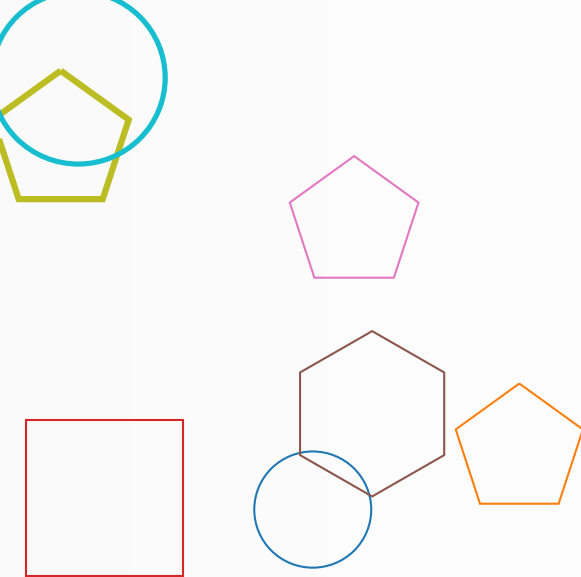[{"shape": "circle", "thickness": 1, "radius": 0.5, "center": [0.538, 0.117]}, {"shape": "pentagon", "thickness": 1, "radius": 0.58, "center": [0.893, 0.22]}, {"shape": "square", "thickness": 1, "radius": 0.68, "center": [0.18, 0.136]}, {"shape": "hexagon", "thickness": 1, "radius": 0.72, "center": [0.64, 0.283]}, {"shape": "pentagon", "thickness": 1, "radius": 0.58, "center": [0.609, 0.612]}, {"shape": "pentagon", "thickness": 3, "radius": 0.61, "center": [0.104, 0.754]}, {"shape": "circle", "thickness": 2.5, "radius": 0.75, "center": [0.135, 0.865]}]